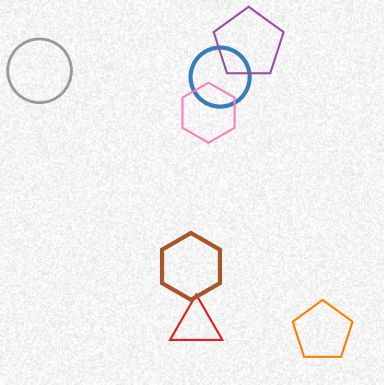[{"shape": "triangle", "thickness": 1.5, "radius": 0.39, "center": [0.51, 0.156]}, {"shape": "circle", "thickness": 3, "radius": 0.38, "center": [0.572, 0.8]}, {"shape": "pentagon", "thickness": 1.5, "radius": 0.48, "center": [0.646, 0.887]}, {"shape": "pentagon", "thickness": 1.5, "radius": 0.41, "center": [0.838, 0.139]}, {"shape": "hexagon", "thickness": 3, "radius": 0.43, "center": [0.496, 0.308]}, {"shape": "hexagon", "thickness": 1.5, "radius": 0.39, "center": [0.542, 0.707]}, {"shape": "circle", "thickness": 2, "radius": 0.41, "center": [0.103, 0.816]}]